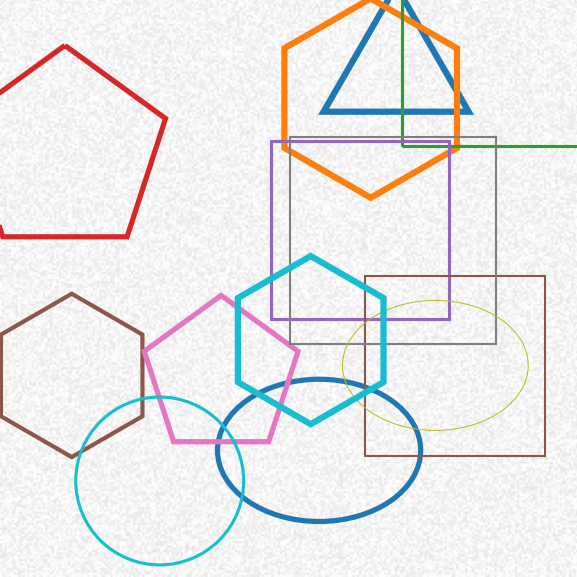[{"shape": "oval", "thickness": 2.5, "radius": 0.88, "center": [0.553, 0.219]}, {"shape": "triangle", "thickness": 3, "radius": 0.73, "center": [0.686, 0.878]}, {"shape": "hexagon", "thickness": 3, "radius": 0.86, "center": [0.642, 0.829]}, {"shape": "square", "thickness": 1.5, "radius": 0.76, "center": [0.849, 0.9]}, {"shape": "pentagon", "thickness": 2.5, "radius": 0.92, "center": [0.112, 0.737]}, {"shape": "square", "thickness": 1.5, "radius": 0.77, "center": [0.624, 0.601]}, {"shape": "square", "thickness": 1, "radius": 0.78, "center": [0.788, 0.366]}, {"shape": "hexagon", "thickness": 2, "radius": 0.71, "center": [0.124, 0.349]}, {"shape": "pentagon", "thickness": 2.5, "radius": 0.7, "center": [0.383, 0.348]}, {"shape": "square", "thickness": 1, "radius": 0.89, "center": [0.68, 0.582]}, {"shape": "oval", "thickness": 0.5, "radius": 0.8, "center": [0.754, 0.366]}, {"shape": "hexagon", "thickness": 3, "radius": 0.73, "center": [0.538, 0.41]}, {"shape": "circle", "thickness": 1.5, "radius": 0.73, "center": [0.277, 0.166]}]